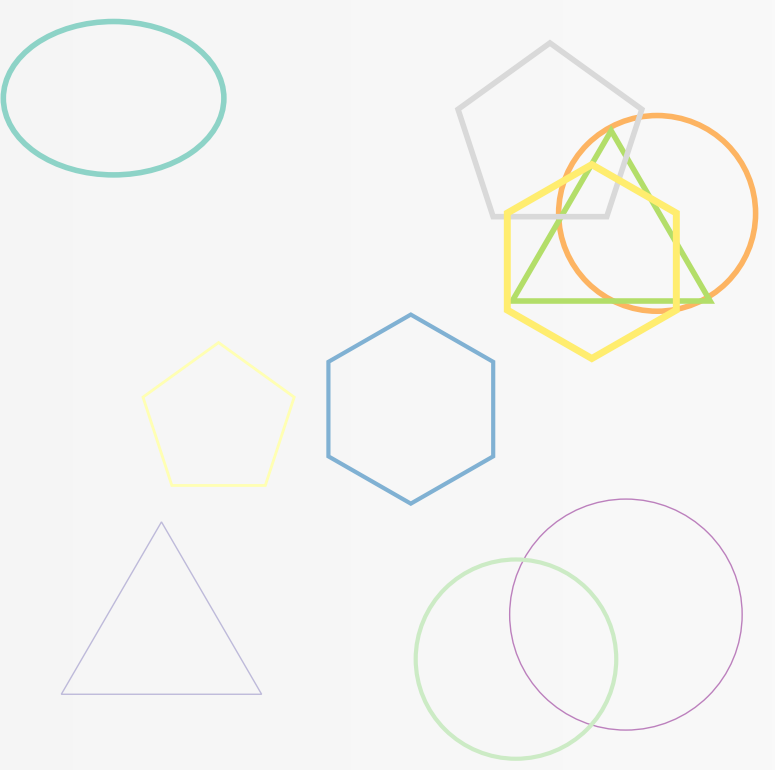[{"shape": "oval", "thickness": 2, "radius": 0.71, "center": [0.147, 0.872]}, {"shape": "pentagon", "thickness": 1, "radius": 0.51, "center": [0.282, 0.453]}, {"shape": "triangle", "thickness": 0.5, "radius": 0.75, "center": [0.208, 0.173]}, {"shape": "hexagon", "thickness": 1.5, "radius": 0.61, "center": [0.53, 0.469]}, {"shape": "circle", "thickness": 2, "radius": 0.64, "center": [0.848, 0.723]}, {"shape": "triangle", "thickness": 2, "radius": 0.74, "center": [0.789, 0.683]}, {"shape": "pentagon", "thickness": 2, "radius": 0.62, "center": [0.71, 0.819]}, {"shape": "circle", "thickness": 0.5, "radius": 0.75, "center": [0.808, 0.202]}, {"shape": "circle", "thickness": 1.5, "radius": 0.65, "center": [0.666, 0.144]}, {"shape": "hexagon", "thickness": 2.5, "radius": 0.63, "center": [0.764, 0.66]}]